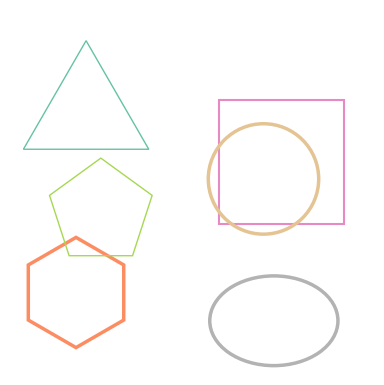[{"shape": "triangle", "thickness": 1, "radius": 0.94, "center": [0.224, 0.706]}, {"shape": "hexagon", "thickness": 2.5, "radius": 0.72, "center": [0.197, 0.24]}, {"shape": "square", "thickness": 1.5, "radius": 0.81, "center": [0.731, 0.58]}, {"shape": "pentagon", "thickness": 1, "radius": 0.7, "center": [0.262, 0.449]}, {"shape": "circle", "thickness": 2.5, "radius": 0.72, "center": [0.684, 0.535]}, {"shape": "oval", "thickness": 2.5, "radius": 0.83, "center": [0.711, 0.167]}]